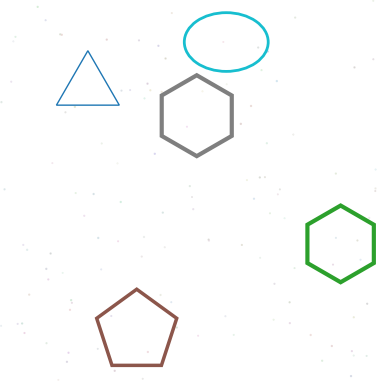[{"shape": "triangle", "thickness": 1, "radius": 0.47, "center": [0.228, 0.774]}, {"shape": "hexagon", "thickness": 3, "radius": 0.5, "center": [0.885, 0.367]}, {"shape": "pentagon", "thickness": 2.5, "radius": 0.55, "center": [0.355, 0.139]}, {"shape": "hexagon", "thickness": 3, "radius": 0.53, "center": [0.511, 0.699]}, {"shape": "oval", "thickness": 2, "radius": 0.54, "center": [0.588, 0.891]}]